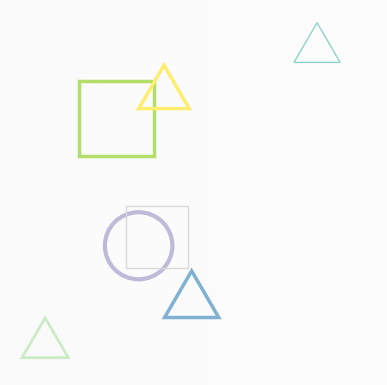[{"shape": "triangle", "thickness": 1, "radius": 0.34, "center": [0.818, 0.872]}, {"shape": "circle", "thickness": 3, "radius": 0.44, "center": [0.358, 0.362]}, {"shape": "triangle", "thickness": 2.5, "radius": 0.4, "center": [0.495, 0.216]}, {"shape": "square", "thickness": 2.5, "radius": 0.49, "center": [0.301, 0.691]}, {"shape": "square", "thickness": 1, "radius": 0.4, "center": [0.404, 0.384]}, {"shape": "triangle", "thickness": 2, "radius": 0.34, "center": [0.116, 0.105]}, {"shape": "triangle", "thickness": 2.5, "radius": 0.38, "center": [0.423, 0.755]}]